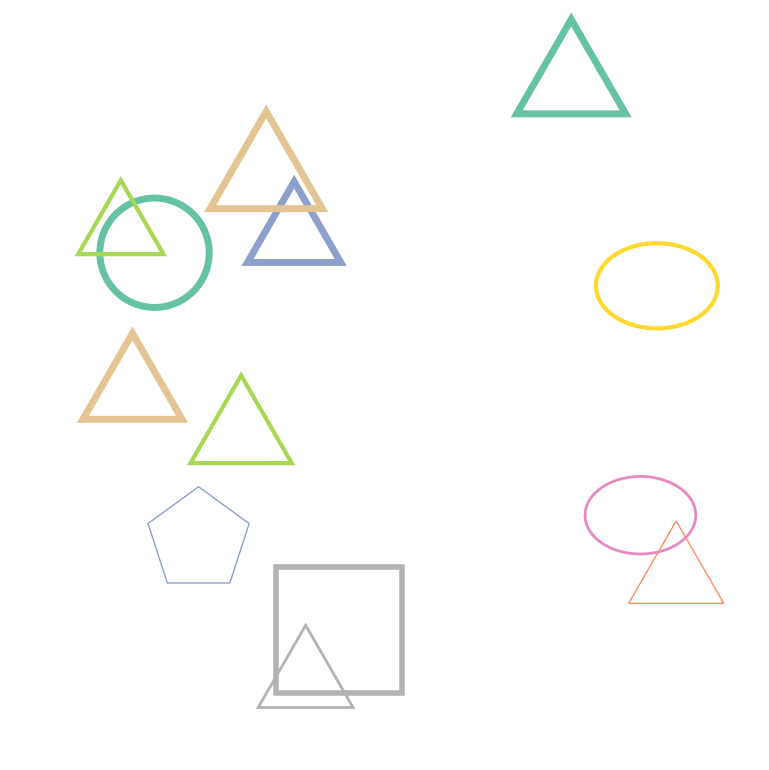[{"shape": "triangle", "thickness": 2.5, "radius": 0.41, "center": [0.742, 0.893]}, {"shape": "circle", "thickness": 2.5, "radius": 0.36, "center": [0.201, 0.672]}, {"shape": "triangle", "thickness": 0.5, "radius": 0.36, "center": [0.878, 0.252]}, {"shape": "triangle", "thickness": 2.5, "radius": 0.35, "center": [0.382, 0.694]}, {"shape": "pentagon", "thickness": 0.5, "radius": 0.35, "center": [0.258, 0.299]}, {"shape": "oval", "thickness": 1, "radius": 0.36, "center": [0.832, 0.331]}, {"shape": "triangle", "thickness": 1.5, "radius": 0.32, "center": [0.157, 0.702]}, {"shape": "triangle", "thickness": 1.5, "radius": 0.38, "center": [0.313, 0.437]}, {"shape": "oval", "thickness": 1.5, "radius": 0.4, "center": [0.853, 0.629]}, {"shape": "triangle", "thickness": 2.5, "radius": 0.37, "center": [0.172, 0.493]}, {"shape": "triangle", "thickness": 2.5, "radius": 0.42, "center": [0.346, 0.771]}, {"shape": "square", "thickness": 2, "radius": 0.41, "center": [0.44, 0.182]}, {"shape": "triangle", "thickness": 1, "radius": 0.36, "center": [0.397, 0.117]}]